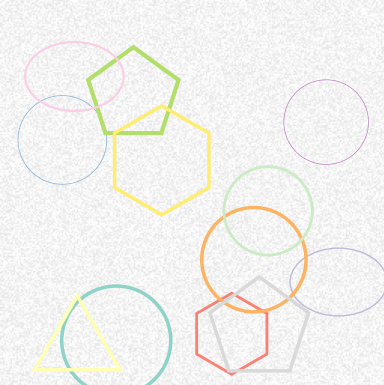[{"shape": "circle", "thickness": 2.5, "radius": 0.71, "center": [0.302, 0.115]}, {"shape": "triangle", "thickness": 2.5, "radius": 0.64, "center": [0.201, 0.104]}, {"shape": "oval", "thickness": 1, "radius": 0.63, "center": [0.879, 0.267]}, {"shape": "hexagon", "thickness": 2, "radius": 0.53, "center": [0.602, 0.133]}, {"shape": "circle", "thickness": 0.5, "radius": 0.58, "center": [0.162, 0.637]}, {"shape": "circle", "thickness": 2.5, "radius": 0.68, "center": [0.659, 0.325]}, {"shape": "pentagon", "thickness": 3, "radius": 0.62, "center": [0.346, 0.754]}, {"shape": "oval", "thickness": 1.5, "radius": 0.64, "center": [0.193, 0.801]}, {"shape": "pentagon", "thickness": 2.5, "radius": 0.67, "center": [0.673, 0.146]}, {"shape": "circle", "thickness": 0.5, "radius": 0.55, "center": [0.847, 0.683]}, {"shape": "circle", "thickness": 2, "radius": 0.57, "center": [0.696, 0.452]}, {"shape": "hexagon", "thickness": 2.5, "radius": 0.71, "center": [0.42, 0.584]}]